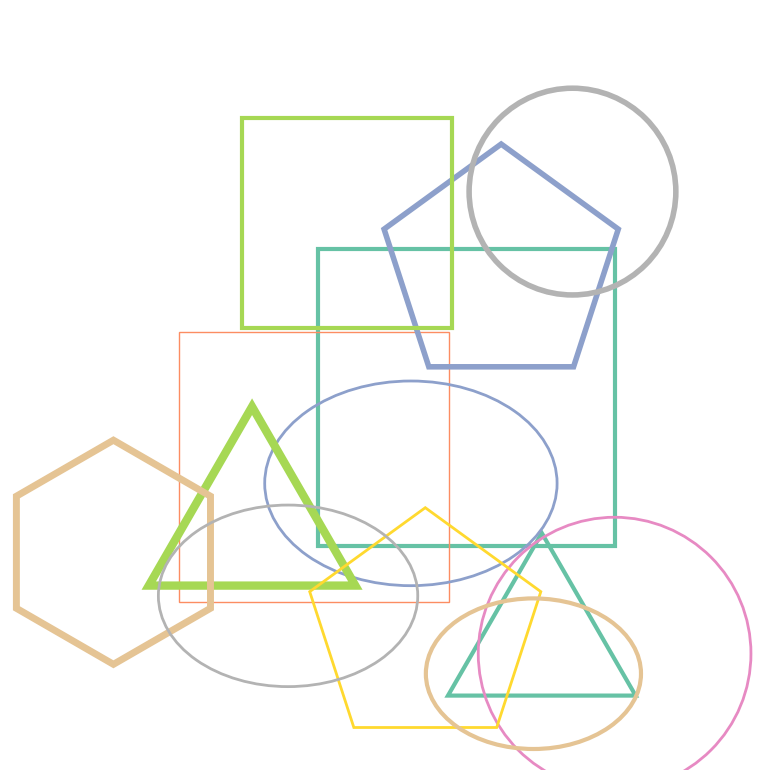[{"shape": "triangle", "thickness": 1.5, "radius": 0.7, "center": [0.704, 0.167]}, {"shape": "square", "thickness": 1.5, "radius": 0.96, "center": [0.606, 0.484]}, {"shape": "square", "thickness": 0.5, "radius": 0.88, "center": [0.408, 0.394]}, {"shape": "oval", "thickness": 1, "radius": 0.95, "center": [0.534, 0.372]}, {"shape": "pentagon", "thickness": 2, "radius": 0.8, "center": [0.651, 0.653]}, {"shape": "circle", "thickness": 1, "radius": 0.89, "center": [0.798, 0.151]}, {"shape": "square", "thickness": 1.5, "radius": 0.68, "center": [0.451, 0.711]}, {"shape": "triangle", "thickness": 3, "radius": 0.77, "center": [0.327, 0.317]}, {"shape": "pentagon", "thickness": 1, "radius": 0.79, "center": [0.552, 0.183]}, {"shape": "hexagon", "thickness": 2.5, "radius": 0.73, "center": [0.147, 0.283]}, {"shape": "oval", "thickness": 1.5, "radius": 0.7, "center": [0.693, 0.125]}, {"shape": "circle", "thickness": 2, "radius": 0.67, "center": [0.743, 0.751]}, {"shape": "oval", "thickness": 1, "radius": 0.84, "center": [0.374, 0.226]}]